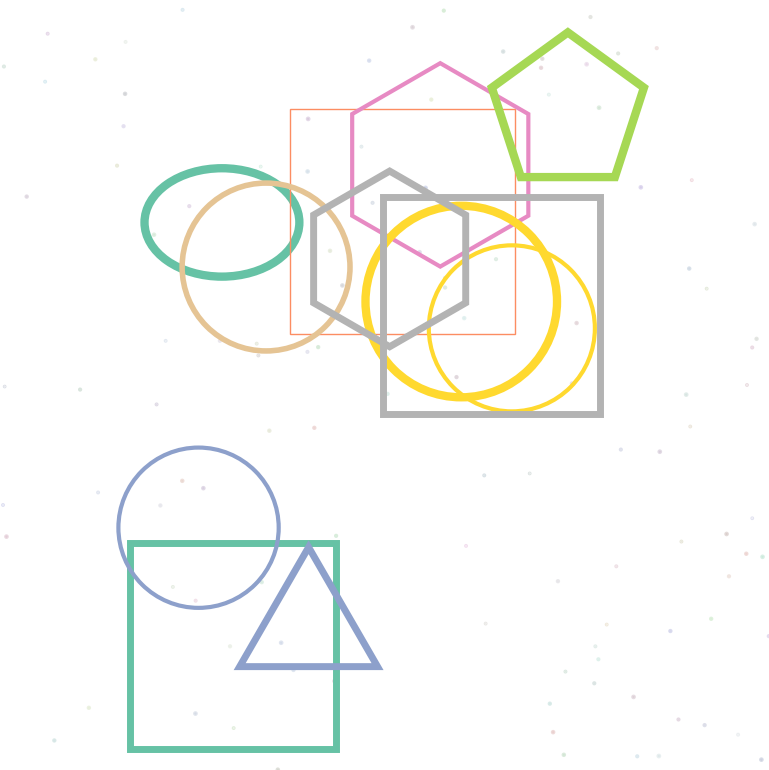[{"shape": "square", "thickness": 2.5, "radius": 0.67, "center": [0.303, 0.161]}, {"shape": "oval", "thickness": 3, "radius": 0.5, "center": [0.288, 0.711]}, {"shape": "square", "thickness": 0.5, "radius": 0.73, "center": [0.523, 0.713]}, {"shape": "triangle", "thickness": 2.5, "radius": 0.52, "center": [0.401, 0.186]}, {"shape": "circle", "thickness": 1.5, "radius": 0.52, "center": [0.258, 0.315]}, {"shape": "hexagon", "thickness": 1.5, "radius": 0.66, "center": [0.572, 0.786]}, {"shape": "pentagon", "thickness": 3, "radius": 0.52, "center": [0.737, 0.854]}, {"shape": "circle", "thickness": 1.5, "radius": 0.54, "center": [0.665, 0.574]}, {"shape": "circle", "thickness": 3, "radius": 0.62, "center": [0.599, 0.608]}, {"shape": "circle", "thickness": 2, "radius": 0.55, "center": [0.346, 0.653]}, {"shape": "hexagon", "thickness": 2.5, "radius": 0.57, "center": [0.506, 0.664]}, {"shape": "square", "thickness": 2.5, "radius": 0.7, "center": [0.638, 0.603]}]